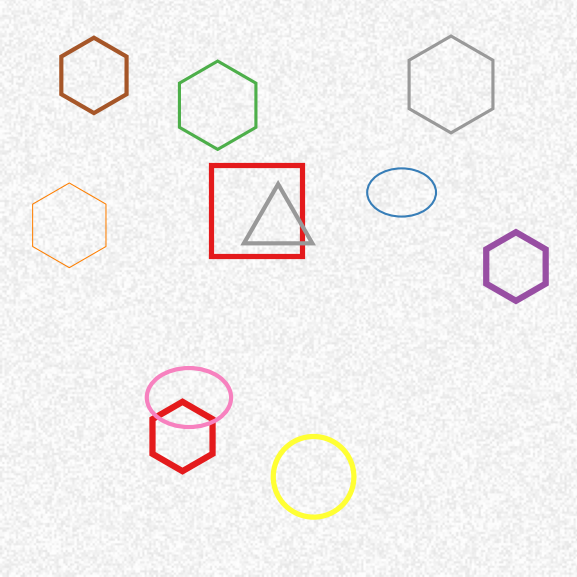[{"shape": "hexagon", "thickness": 3, "radius": 0.3, "center": [0.316, 0.243]}, {"shape": "square", "thickness": 2.5, "radius": 0.39, "center": [0.444, 0.634]}, {"shape": "oval", "thickness": 1, "radius": 0.3, "center": [0.695, 0.666]}, {"shape": "hexagon", "thickness": 1.5, "radius": 0.38, "center": [0.377, 0.817]}, {"shape": "hexagon", "thickness": 3, "radius": 0.3, "center": [0.893, 0.538]}, {"shape": "hexagon", "thickness": 0.5, "radius": 0.37, "center": [0.12, 0.609]}, {"shape": "circle", "thickness": 2.5, "radius": 0.35, "center": [0.543, 0.173]}, {"shape": "hexagon", "thickness": 2, "radius": 0.33, "center": [0.163, 0.869]}, {"shape": "oval", "thickness": 2, "radius": 0.36, "center": [0.327, 0.311]}, {"shape": "triangle", "thickness": 2, "radius": 0.34, "center": [0.482, 0.612]}, {"shape": "hexagon", "thickness": 1.5, "radius": 0.42, "center": [0.781, 0.853]}]